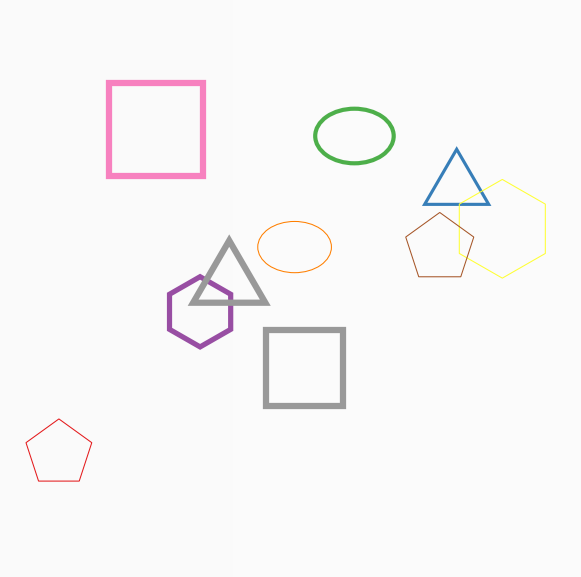[{"shape": "pentagon", "thickness": 0.5, "radius": 0.3, "center": [0.101, 0.214]}, {"shape": "triangle", "thickness": 1.5, "radius": 0.32, "center": [0.786, 0.677]}, {"shape": "oval", "thickness": 2, "radius": 0.34, "center": [0.61, 0.764]}, {"shape": "hexagon", "thickness": 2.5, "radius": 0.3, "center": [0.344, 0.459]}, {"shape": "oval", "thickness": 0.5, "radius": 0.32, "center": [0.507, 0.571]}, {"shape": "hexagon", "thickness": 0.5, "radius": 0.43, "center": [0.864, 0.603]}, {"shape": "pentagon", "thickness": 0.5, "radius": 0.31, "center": [0.757, 0.57]}, {"shape": "square", "thickness": 3, "radius": 0.4, "center": [0.269, 0.775]}, {"shape": "triangle", "thickness": 3, "radius": 0.36, "center": [0.394, 0.511]}, {"shape": "square", "thickness": 3, "radius": 0.33, "center": [0.524, 0.361]}]